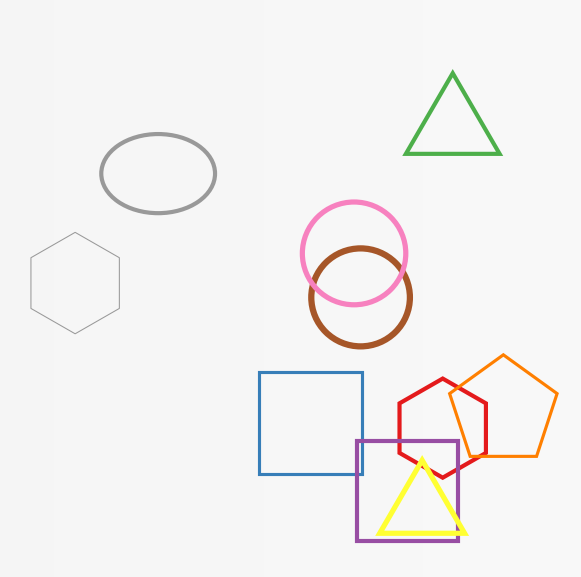[{"shape": "hexagon", "thickness": 2, "radius": 0.43, "center": [0.762, 0.258]}, {"shape": "square", "thickness": 1.5, "radius": 0.44, "center": [0.534, 0.267]}, {"shape": "triangle", "thickness": 2, "radius": 0.47, "center": [0.779, 0.779]}, {"shape": "square", "thickness": 2, "radius": 0.43, "center": [0.701, 0.149]}, {"shape": "pentagon", "thickness": 1.5, "radius": 0.49, "center": [0.866, 0.288]}, {"shape": "triangle", "thickness": 2.5, "radius": 0.42, "center": [0.726, 0.118]}, {"shape": "circle", "thickness": 3, "radius": 0.42, "center": [0.62, 0.484]}, {"shape": "circle", "thickness": 2.5, "radius": 0.44, "center": [0.609, 0.56]}, {"shape": "hexagon", "thickness": 0.5, "radius": 0.44, "center": [0.129, 0.509]}, {"shape": "oval", "thickness": 2, "radius": 0.49, "center": [0.272, 0.699]}]